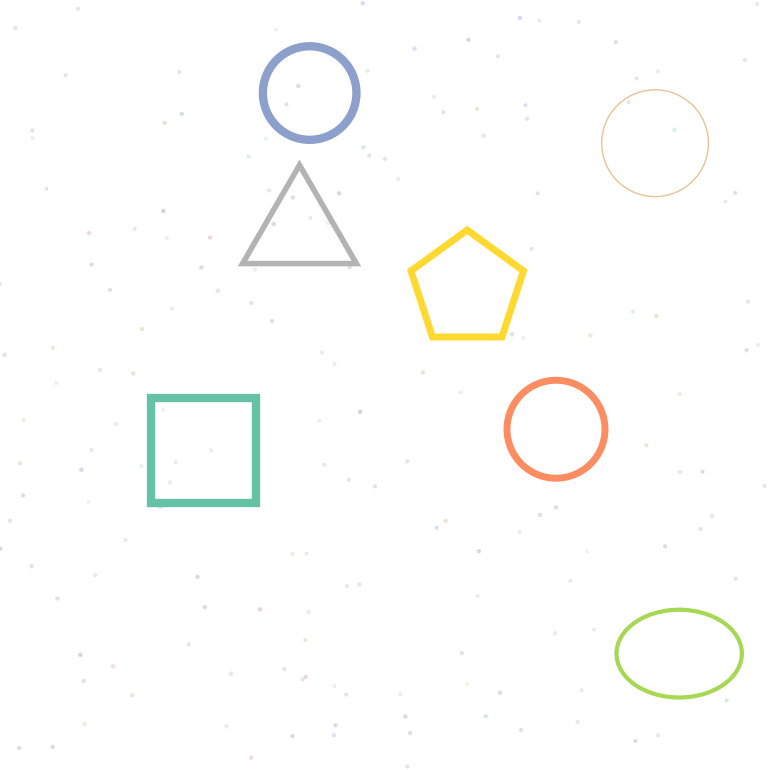[{"shape": "square", "thickness": 3, "radius": 0.34, "center": [0.264, 0.415]}, {"shape": "circle", "thickness": 2.5, "radius": 0.32, "center": [0.722, 0.443]}, {"shape": "circle", "thickness": 3, "radius": 0.3, "center": [0.402, 0.879]}, {"shape": "oval", "thickness": 1.5, "radius": 0.41, "center": [0.882, 0.151]}, {"shape": "pentagon", "thickness": 2.5, "radius": 0.38, "center": [0.607, 0.624]}, {"shape": "circle", "thickness": 0.5, "radius": 0.35, "center": [0.851, 0.814]}, {"shape": "triangle", "thickness": 2, "radius": 0.43, "center": [0.389, 0.7]}]